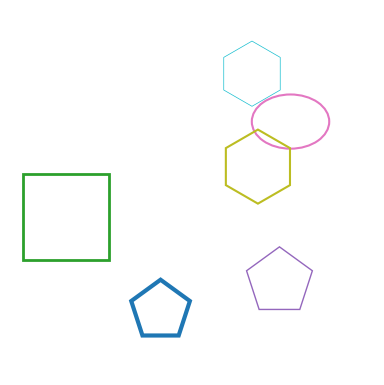[{"shape": "pentagon", "thickness": 3, "radius": 0.4, "center": [0.417, 0.193]}, {"shape": "square", "thickness": 2, "radius": 0.56, "center": [0.172, 0.436]}, {"shape": "pentagon", "thickness": 1, "radius": 0.45, "center": [0.726, 0.269]}, {"shape": "oval", "thickness": 1.5, "radius": 0.5, "center": [0.755, 0.684]}, {"shape": "hexagon", "thickness": 1.5, "radius": 0.48, "center": [0.67, 0.567]}, {"shape": "hexagon", "thickness": 0.5, "radius": 0.42, "center": [0.655, 0.809]}]